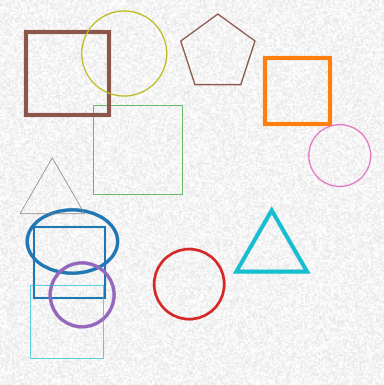[{"shape": "oval", "thickness": 2.5, "radius": 0.59, "center": [0.188, 0.373]}, {"shape": "square", "thickness": 1.5, "radius": 0.46, "center": [0.18, 0.318]}, {"shape": "square", "thickness": 3, "radius": 0.43, "center": [0.773, 0.764]}, {"shape": "square", "thickness": 0.5, "radius": 0.58, "center": [0.356, 0.611]}, {"shape": "circle", "thickness": 2, "radius": 0.45, "center": [0.491, 0.262]}, {"shape": "circle", "thickness": 2.5, "radius": 0.42, "center": [0.213, 0.234]}, {"shape": "square", "thickness": 3, "radius": 0.54, "center": [0.176, 0.809]}, {"shape": "pentagon", "thickness": 1, "radius": 0.51, "center": [0.566, 0.862]}, {"shape": "circle", "thickness": 1, "radius": 0.4, "center": [0.882, 0.596]}, {"shape": "triangle", "thickness": 0.5, "radius": 0.48, "center": [0.136, 0.493]}, {"shape": "circle", "thickness": 1, "radius": 0.55, "center": [0.323, 0.861]}, {"shape": "triangle", "thickness": 3, "radius": 0.53, "center": [0.706, 0.348]}, {"shape": "square", "thickness": 0.5, "radius": 0.47, "center": [0.172, 0.166]}]